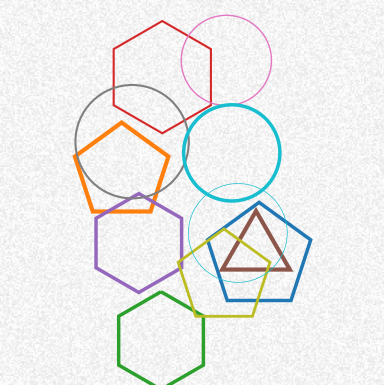[{"shape": "pentagon", "thickness": 2.5, "radius": 0.7, "center": [0.673, 0.333]}, {"shape": "pentagon", "thickness": 3, "radius": 0.64, "center": [0.316, 0.554]}, {"shape": "hexagon", "thickness": 2.5, "radius": 0.64, "center": [0.418, 0.115]}, {"shape": "hexagon", "thickness": 1.5, "radius": 0.73, "center": [0.422, 0.8]}, {"shape": "hexagon", "thickness": 2.5, "radius": 0.64, "center": [0.361, 0.369]}, {"shape": "triangle", "thickness": 3, "radius": 0.51, "center": [0.665, 0.35]}, {"shape": "circle", "thickness": 1, "radius": 0.59, "center": [0.588, 0.843]}, {"shape": "circle", "thickness": 1.5, "radius": 0.74, "center": [0.343, 0.632]}, {"shape": "pentagon", "thickness": 2, "radius": 0.63, "center": [0.582, 0.28]}, {"shape": "circle", "thickness": 0.5, "radius": 0.64, "center": [0.618, 0.395]}, {"shape": "circle", "thickness": 2.5, "radius": 0.62, "center": [0.602, 0.603]}]